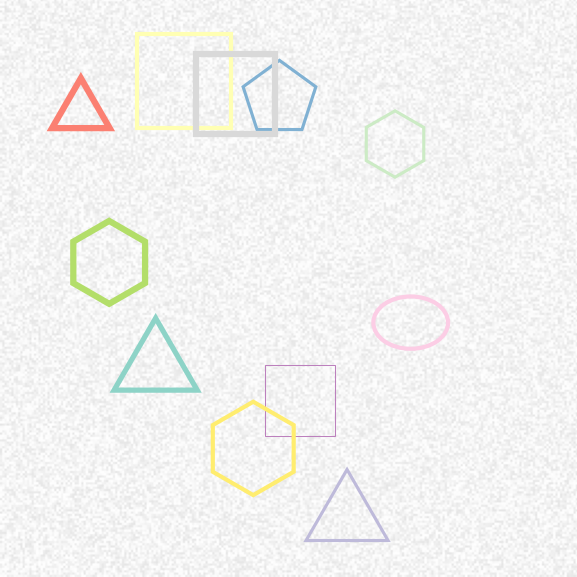[{"shape": "triangle", "thickness": 2.5, "radius": 0.42, "center": [0.27, 0.365]}, {"shape": "square", "thickness": 2, "radius": 0.41, "center": [0.318, 0.859]}, {"shape": "triangle", "thickness": 1.5, "radius": 0.41, "center": [0.601, 0.104]}, {"shape": "triangle", "thickness": 3, "radius": 0.29, "center": [0.14, 0.806]}, {"shape": "pentagon", "thickness": 1.5, "radius": 0.33, "center": [0.484, 0.828]}, {"shape": "hexagon", "thickness": 3, "radius": 0.36, "center": [0.189, 0.545]}, {"shape": "oval", "thickness": 2, "radius": 0.32, "center": [0.711, 0.44]}, {"shape": "square", "thickness": 3, "radius": 0.34, "center": [0.408, 0.836]}, {"shape": "square", "thickness": 0.5, "radius": 0.31, "center": [0.52, 0.306]}, {"shape": "hexagon", "thickness": 1.5, "radius": 0.29, "center": [0.684, 0.75]}, {"shape": "hexagon", "thickness": 2, "radius": 0.4, "center": [0.439, 0.223]}]